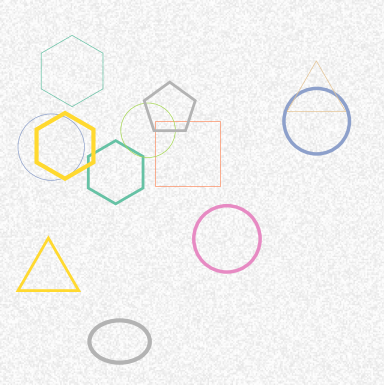[{"shape": "hexagon", "thickness": 0.5, "radius": 0.46, "center": [0.187, 0.816]}, {"shape": "hexagon", "thickness": 2, "radius": 0.41, "center": [0.3, 0.553]}, {"shape": "square", "thickness": 0.5, "radius": 0.43, "center": [0.487, 0.601]}, {"shape": "circle", "thickness": 0.5, "radius": 0.43, "center": [0.133, 0.618]}, {"shape": "circle", "thickness": 2.5, "radius": 0.43, "center": [0.823, 0.685]}, {"shape": "circle", "thickness": 2.5, "radius": 0.43, "center": [0.589, 0.38]}, {"shape": "circle", "thickness": 0.5, "radius": 0.35, "center": [0.385, 0.662]}, {"shape": "triangle", "thickness": 2, "radius": 0.46, "center": [0.126, 0.291]}, {"shape": "hexagon", "thickness": 3, "radius": 0.43, "center": [0.169, 0.621]}, {"shape": "triangle", "thickness": 0.5, "radius": 0.44, "center": [0.822, 0.754]}, {"shape": "oval", "thickness": 3, "radius": 0.39, "center": [0.311, 0.113]}, {"shape": "pentagon", "thickness": 2, "radius": 0.35, "center": [0.441, 0.717]}]